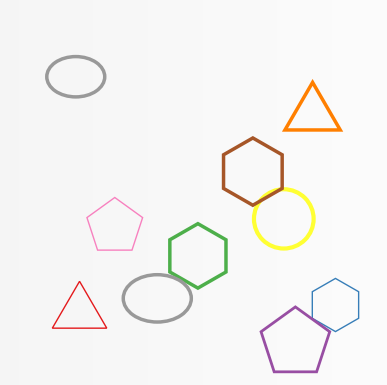[{"shape": "triangle", "thickness": 1, "radius": 0.41, "center": [0.205, 0.188]}, {"shape": "hexagon", "thickness": 1, "radius": 0.35, "center": [0.866, 0.208]}, {"shape": "hexagon", "thickness": 2.5, "radius": 0.42, "center": [0.511, 0.335]}, {"shape": "pentagon", "thickness": 2, "radius": 0.47, "center": [0.762, 0.11]}, {"shape": "triangle", "thickness": 2.5, "radius": 0.41, "center": [0.807, 0.704]}, {"shape": "circle", "thickness": 3, "radius": 0.38, "center": [0.732, 0.431]}, {"shape": "hexagon", "thickness": 2.5, "radius": 0.44, "center": [0.653, 0.554]}, {"shape": "pentagon", "thickness": 1, "radius": 0.38, "center": [0.296, 0.411]}, {"shape": "oval", "thickness": 2.5, "radius": 0.37, "center": [0.196, 0.801]}, {"shape": "oval", "thickness": 2.5, "radius": 0.44, "center": [0.406, 0.225]}]